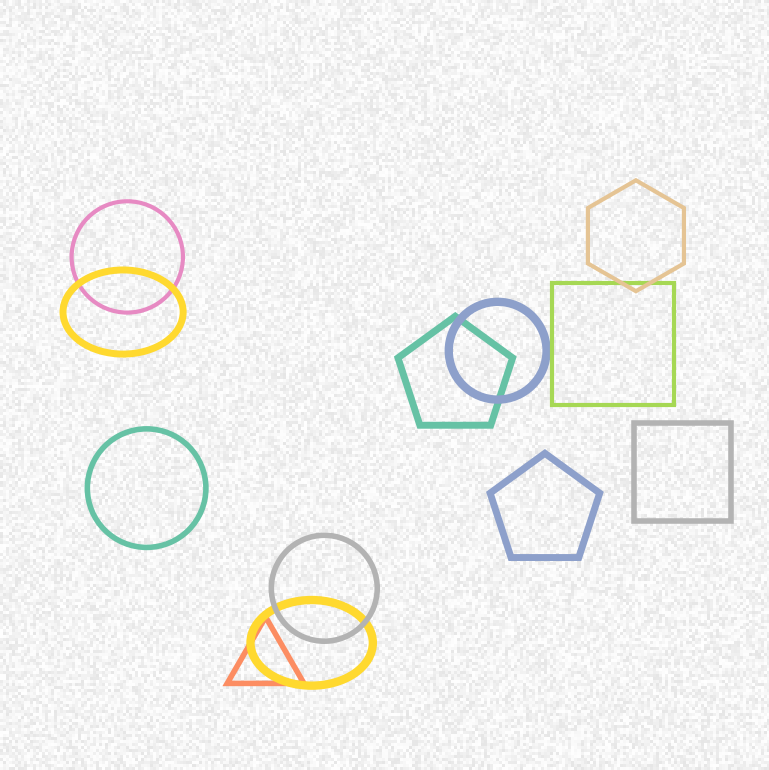[{"shape": "pentagon", "thickness": 2.5, "radius": 0.39, "center": [0.591, 0.511]}, {"shape": "circle", "thickness": 2, "radius": 0.38, "center": [0.19, 0.366]}, {"shape": "triangle", "thickness": 2, "radius": 0.29, "center": [0.345, 0.141]}, {"shape": "pentagon", "thickness": 2.5, "radius": 0.37, "center": [0.708, 0.336]}, {"shape": "circle", "thickness": 3, "radius": 0.32, "center": [0.646, 0.545]}, {"shape": "circle", "thickness": 1.5, "radius": 0.36, "center": [0.165, 0.666]}, {"shape": "square", "thickness": 1.5, "radius": 0.39, "center": [0.796, 0.553]}, {"shape": "oval", "thickness": 3, "radius": 0.4, "center": [0.405, 0.165]}, {"shape": "oval", "thickness": 2.5, "radius": 0.39, "center": [0.16, 0.595]}, {"shape": "hexagon", "thickness": 1.5, "radius": 0.36, "center": [0.826, 0.694]}, {"shape": "circle", "thickness": 2, "radius": 0.34, "center": [0.421, 0.236]}, {"shape": "square", "thickness": 2, "radius": 0.32, "center": [0.887, 0.387]}]